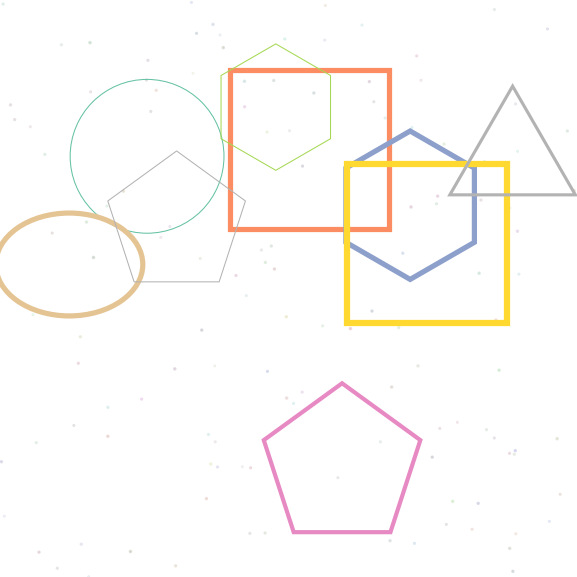[{"shape": "circle", "thickness": 0.5, "radius": 0.67, "center": [0.255, 0.728]}, {"shape": "square", "thickness": 2.5, "radius": 0.69, "center": [0.536, 0.741]}, {"shape": "hexagon", "thickness": 2.5, "radius": 0.64, "center": [0.71, 0.644]}, {"shape": "pentagon", "thickness": 2, "radius": 0.71, "center": [0.592, 0.193]}, {"shape": "hexagon", "thickness": 0.5, "radius": 0.55, "center": [0.478, 0.814]}, {"shape": "square", "thickness": 3, "radius": 0.69, "center": [0.739, 0.578]}, {"shape": "oval", "thickness": 2.5, "radius": 0.64, "center": [0.12, 0.541]}, {"shape": "pentagon", "thickness": 0.5, "radius": 0.63, "center": [0.306, 0.612]}, {"shape": "triangle", "thickness": 1.5, "radius": 0.63, "center": [0.888, 0.724]}]